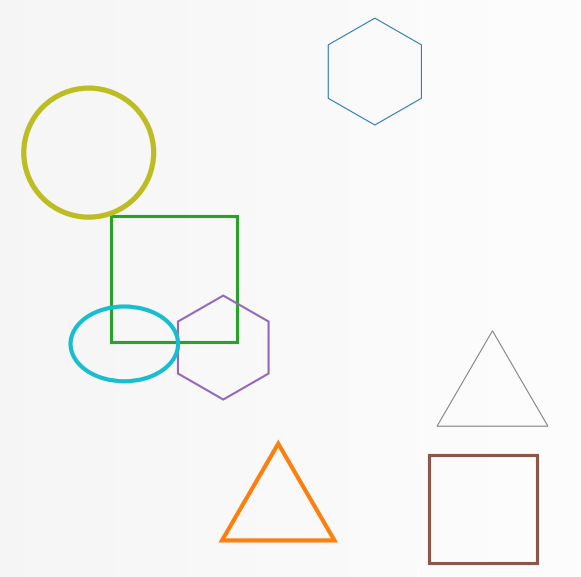[{"shape": "hexagon", "thickness": 0.5, "radius": 0.46, "center": [0.645, 0.875]}, {"shape": "triangle", "thickness": 2, "radius": 0.56, "center": [0.479, 0.119]}, {"shape": "square", "thickness": 1.5, "radius": 0.54, "center": [0.299, 0.516]}, {"shape": "hexagon", "thickness": 1, "radius": 0.45, "center": [0.384, 0.397]}, {"shape": "square", "thickness": 1.5, "radius": 0.47, "center": [0.831, 0.118]}, {"shape": "triangle", "thickness": 0.5, "radius": 0.55, "center": [0.847, 0.316]}, {"shape": "circle", "thickness": 2.5, "radius": 0.56, "center": [0.153, 0.735]}, {"shape": "oval", "thickness": 2, "radius": 0.46, "center": [0.214, 0.404]}]